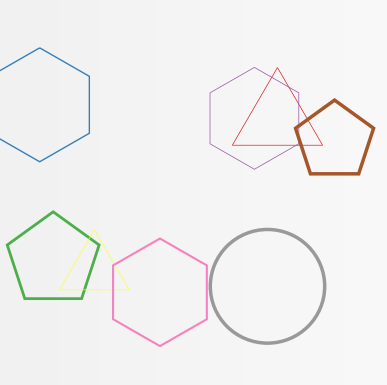[{"shape": "triangle", "thickness": 0.5, "radius": 0.67, "center": [0.716, 0.69]}, {"shape": "hexagon", "thickness": 1, "radius": 0.74, "center": [0.102, 0.728]}, {"shape": "pentagon", "thickness": 2, "radius": 0.62, "center": [0.137, 0.325]}, {"shape": "hexagon", "thickness": 0.5, "radius": 0.66, "center": [0.657, 0.693]}, {"shape": "triangle", "thickness": 0.5, "radius": 0.52, "center": [0.244, 0.299]}, {"shape": "pentagon", "thickness": 2.5, "radius": 0.53, "center": [0.863, 0.634]}, {"shape": "hexagon", "thickness": 1.5, "radius": 0.7, "center": [0.413, 0.241]}, {"shape": "circle", "thickness": 2.5, "radius": 0.74, "center": [0.69, 0.256]}]